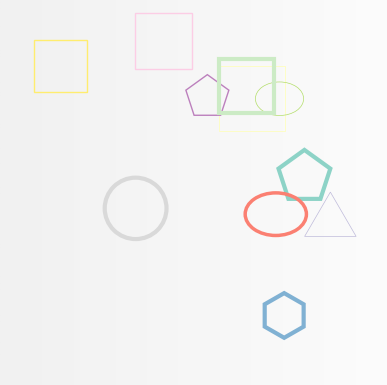[{"shape": "pentagon", "thickness": 3, "radius": 0.35, "center": [0.786, 0.54]}, {"shape": "square", "thickness": 0.5, "radius": 0.42, "center": [0.65, 0.744]}, {"shape": "triangle", "thickness": 0.5, "radius": 0.38, "center": [0.853, 0.424]}, {"shape": "oval", "thickness": 2.5, "radius": 0.4, "center": [0.712, 0.444]}, {"shape": "hexagon", "thickness": 3, "radius": 0.29, "center": [0.733, 0.181]}, {"shape": "oval", "thickness": 0.5, "radius": 0.31, "center": [0.721, 0.744]}, {"shape": "square", "thickness": 1, "radius": 0.37, "center": [0.422, 0.893]}, {"shape": "circle", "thickness": 3, "radius": 0.4, "center": [0.35, 0.459]}, {"shape": "pentagon", "thickness": 1, "radius": 0.29, "center": [0.535, 0.748]}, {"shape": "square", "thickness": 3, "radius": 0.36, "center": [0.637, 0.777]}, {"shape": "square", "thickness": 1, "radius": 0.34, "center": [0.156, 0.83]}]